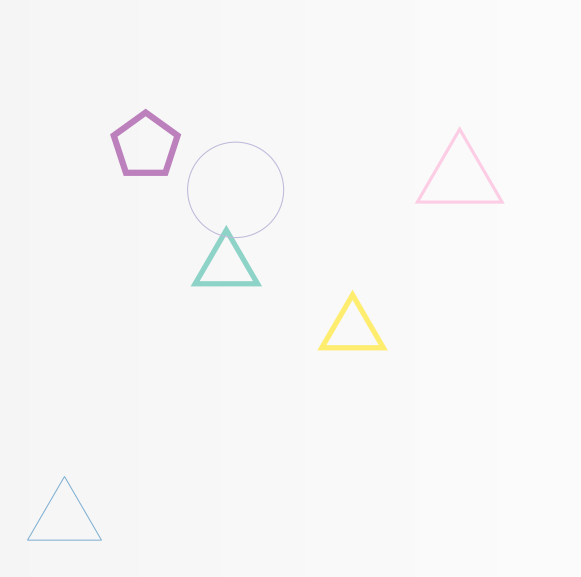[{"shape": "triangle", "thickness": 2.5, "radius": 0.31, "center": [0.389, 0.539]}, {"shape": "circle", "thickness": 0.5, "radius": 0.41, "center": [0.405, 0.67]}, {"shape": "triangle", "thickness": 0.5, "radius": 0.37, "center": [0.111, 0.101]}, {"shape": "triangle", "thickness": 1.5, "radius": 0.42, "center": [0.791, 0.691]}, {"shape": "pentagon", "thickness": 3, "radius": 0.29, "center": [0.251, 0.747]}, {"shape": "triangle", "thickness": 2.5, "radius": 0.31, "center": [0.607, 0.427]}]